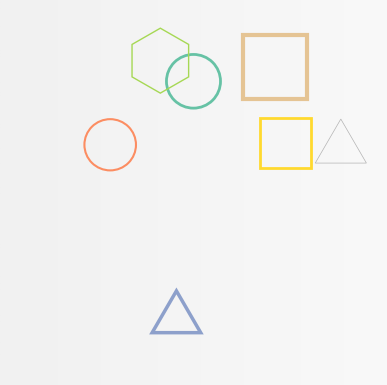[{"shape": "circle", "thickness": 2, "radius": 0.35, "center": [0.499, 0.789]}, {"shape": "circle", "thickness": 1.5, "radius": 0.33, "center": [0.284, 0.624]}, {"shape": "triangle", "thickness": 2.5, "radius": 0.36, "center": [0.455, 0.172]}, {"shape": "hexagon", "thickness": 1, "radius": 0.42, "center": [0.414, 0.842]}, {"shape": "square", "thickness": 2, "radius": 0.33, "center": [0.737, 0.629]}, {"shape": "square", "thickness": 3, "radius": 0.42, "center": [0.709, 0.826]}, {"shape": "triangle", "thickness": 0.5, "radius": 0.38, "center": [0.88, 0.615]}]